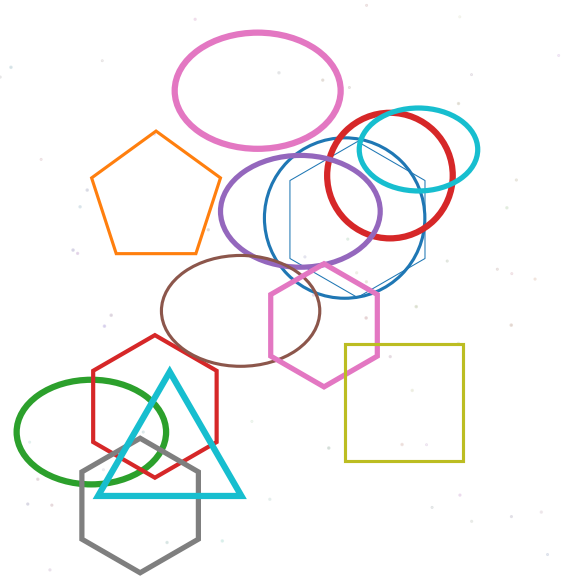[{"shape": "circle", "thickness": 1.5, "radius": 0.69, "center": [0.597, 0.622]}, {"shape": "hexagon", "thickness": 0.5, "radius": 0.68, "center": [0.619, 0.619]}, {"shape": "pentagon", "thickness": 1.5, "radius": 0.59, "center": [0.27, 0.655]}, {"shape": "oval", "thickness": 3, "radius": 0.65, "center": [0.158, 0.251]}, {"shape": "hexagon", "thickness": 2, "radius": 0.62, "center": [0.268, 0.295]}, {"shape": "circle", "thickness": 3, "radius": 0.54, "center": [0.675, 0.695]}, {"shape": "oval", "thickness": 2.5, "radius": 0.69, "center": [0.52, 0.633]}, {"shape": "oval", "thickness": 1.5, "radius": 0.69, "center": [0.417, 0.461]}, {"shape": "hexagon", "thickness": 2.5, "radius": 0.53, "center": [0.561, 0.436]}, {"shape": "oval", "thickness": 3, "radius": 0.72, "center": [0.446, 0.842]}, {"shape": "hexagon", "thickness": 2.5, "radius": 0.58, "center": [0.243, 0.124]}, {"shape": "square", "thickness": 1.5, "radius": 0.51, "center": [0.7, 0.302]}, {"shape": "oval", "thickness": 2.5, "radius": 0.51, "center": [0.725, 0.74]}, {"shape": "triangle", "thickness": 3, "radius": 0.72, "center": [0.294, 0.212]}]